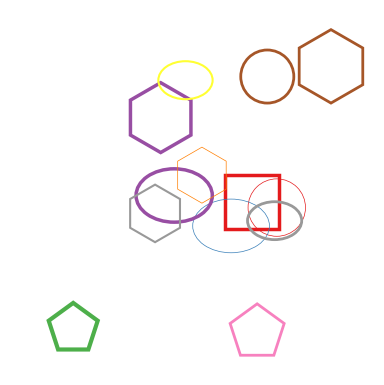[{"shape": "circle", "thickness": 0.5, "radius": 0.37, "center": [0.719, 0.461]}, {"shape": "square", "thickness": 2.5, "radius": 0.35, "center": [0.655, 0.476]}, {"shape": "oval", "thickness": 0.5, "radius": 0.5, "center": [0.6, 0.413]}, {"shape": "pentagon", "thickness": 3, "radius": 0.33, "center": [0.19, 0.146]}, {"shape": "oval", "thickness": 2.5, "radius": 0.5, "center": [0.452, 0.492]}, {"shape": "hexagon", "thickness": 2.5, "radius": 0.45, "center": [0.417, 0.695]}, {"shape": "hexagon", "thickness": 0.5, "radius": 0.36, "center": [0.525, 0.545]}, {"shape": "oval", "thickness": 1.5, "radius": 0.35, "center": [0.482, 0.792]}, {"shape": "circle", "thickness": 2, "radius": 0.34, "center": [0.694, 0.801]}, {"shape": "hexagon", "thickness": 2, "radius": 0.48, "center": [0.86, 0.828]}, {"shape": "pentagon", "thickness": 2, "radius": 0.37, "center": [0.668, 0.137]}, {"shape": "oval", "thickness": 2, "radius": 0.35, "center": [0.713, 0.427]}, {"shape": "hexagon", "thickness": 1.5, "radius": 0.37, "center": [0.403, 0.446]}]